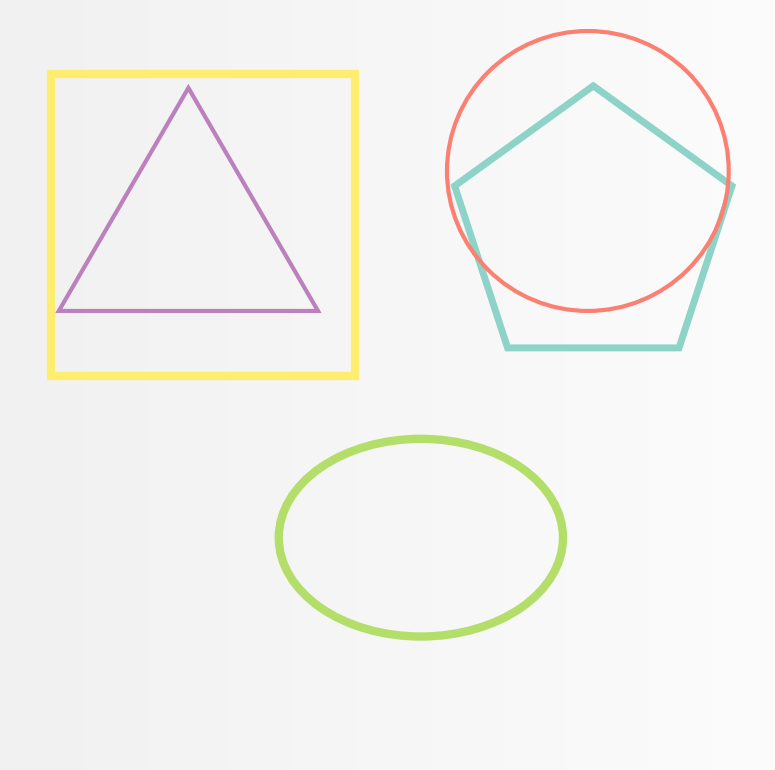[{"shape": "pentagon", "thickness": 2.5, "radius": 0.94, "center": [0.766, 0.7]}, {"shape": "circle", "thickness": 1.5, "radius": 0.91, "center": [0.759, 0.778]}, {"shape": "oval", "thickness": 3, "radius": 0.92, "center": [0.543, 0.302]}, {"shape": "triangle", "thickness": 1.5, "radius": 0.97, "center": [0.243, 0.693]}, {"shape": "square", "thickness": 3, "radius": 0.98, "center": [0.262, 0.708]}]